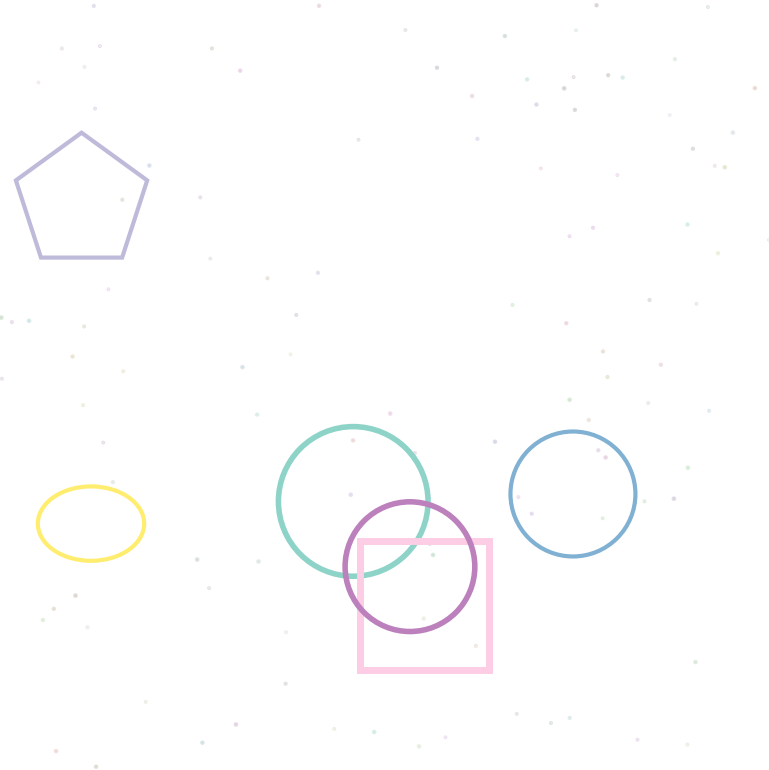[{"shape": "circle", "thickness": 2, "radius": 0.49, "center": [0.459, 0.349]}, {"shape": "pentagon", "thickness": 1.5, "radius": 0.45, "center": [0.106, 0.738]}, {"shape": "circle", "thickness": 1.5, "radius": 0.41, "center": [0.744, 0.358]}, {"shape": "square", "thickness": 2.5, "radius": 0.42, "center": [0.551, 0.214]}, {"shape": "circle", "thickness": 2, "radius": 0.42, "center": [0.532, 0.264]}, {"shape": "oval", "thickness": 1.5, "radius": 0.35, "center": [0.118, 0.32]}]